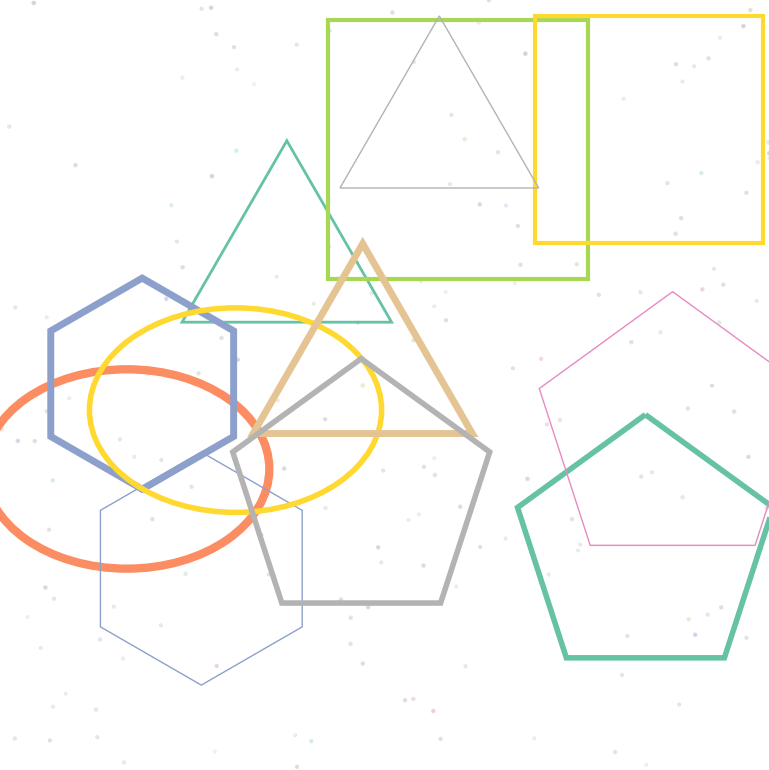[{"shape": "triangle", "thickness": 1, "radius": 0.79, "center": [0.373, 0.66]}, {"shape": "pentagon", "thickness": 2, "radius": 0.87, "center": [0.838, 0.287]}, {"shape": "oval", "thickness": 3, "radius": 0.92, "center": [0.165, 0.391]}, {"shape": "hexagon", "thickness": 0.5, "radius": 0.76, "center": [0.261, 0.262]}, {"shape": "hexagon", "thickness": 2.5, "radius": 0.69, "center": [0.185, 0.502]}, {"shape": "pentagon", "thickness": 0.5, "radius": 0.91, "center": [0.874, 0.439]}, {"shape": "square", "thickness": 1.5, "radius": 0.84, "center": [0.595, 0.806]}, {"shape": "oval", "thickness": 2, "radius": 0.95, "center": [0.306, 0.467]}, {"shape": "square", "thickness": 1.5, "radius": 0.74, "center": [0.843, 0.832]}, {"shape": "triangle", "thickness": 2.5, "radius": 0.82, "center": [0.471, 0.519]}, {"shape": "pentagon", "thickness": 2, "radius": 0.88, "center": [0.469, 0.359]}, {"shape": "triangle", "thickness": 0.5, "radius": 0.74, "center": [0.571, 0.83]}]